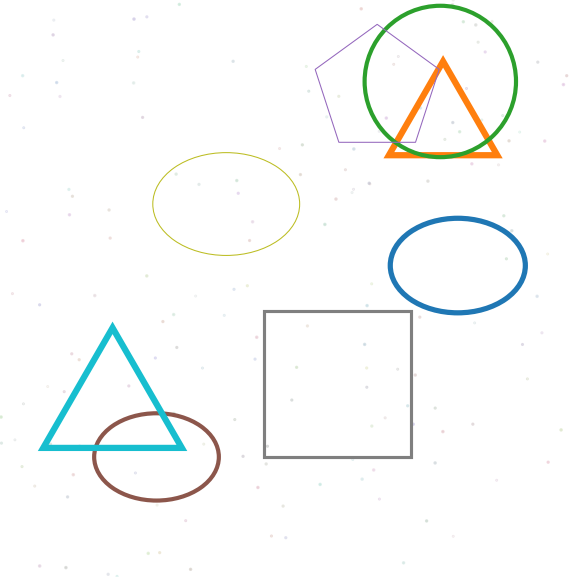[{"shape": "oval", "thickness": 2.5, "radius": 0.58, "center": [0.793, 0.539]}, {"shape": "triangle", "thickness": 3, "radius": 0.54, "center": [0.767, 0.785]}, {"shape": "circle", "thickness": 2, "radius": 0.66, "center": [0.762, 0.858]}, {"shape": "pentagon", "thickness": 0.5, "radius": 0.56, "center": [0.653, 0.844]}, {"shape": "oval", "thickness": 2, "radius": 0.54, "center": [0.271, 0.208]}, {"shape": "square", "thickness": 1.5, "radius": 0.63, "center": [0.584, 0.335]}, {"shape": "oval", "thickness": 0.5, "radius": 0.64, "center": [0.392, 0.646]}, {"shape": "triangle", "thickness": 3, "radius": 0.69, "center": [0.195, 0.293]}]